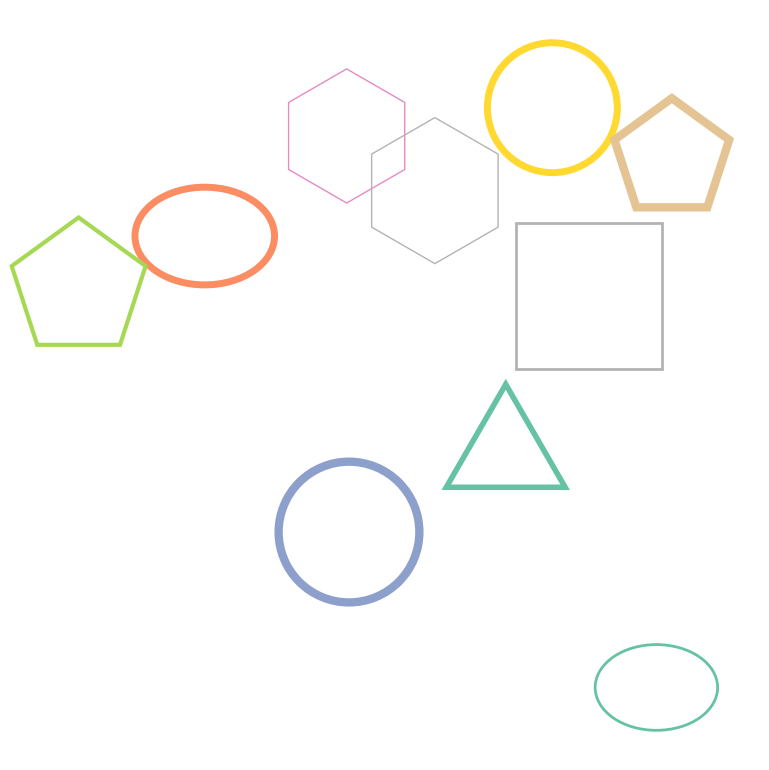[{"shape": "oval", "thickness": 1, "radius": 0.4, "center": [0.852, 0.107]}, {"shape": "triangle", "thickness": 2, "radius": 0.45, "center": [0.657, 0.412]}, {"shape": "oval", "thickness": 2.5, "radius": 0.45, "center": [0.266, 0.693]}, {"shape": "circle", "thickness": 3, "radius": 0.46, "center": [0.453, 0.309]}, {"shape": "hexagon", "thickness": 0.5, "radius": 0.44, "center": [0.45, 0.823]}, {"shape": "pentagon", "thickness": 1.5, "radius": 0.46, "center": [0.102, 0.626]}, {"shape": "circle", "thickness": 2.5, "radius": 0.42, "center": [0.717, 0.86]}, {"shape": "pentagon", "thickness": 3, "radius": 0.39, "center": [0.872, 0.794]}, {"shape": "hexagon", "thickness": 0.5, "radius": 0.47, "center": [0.565, 0.752]}, {"shape": "square", "thickness": 1, "radius": 0.47, "center": [0.765, 0.615]}]